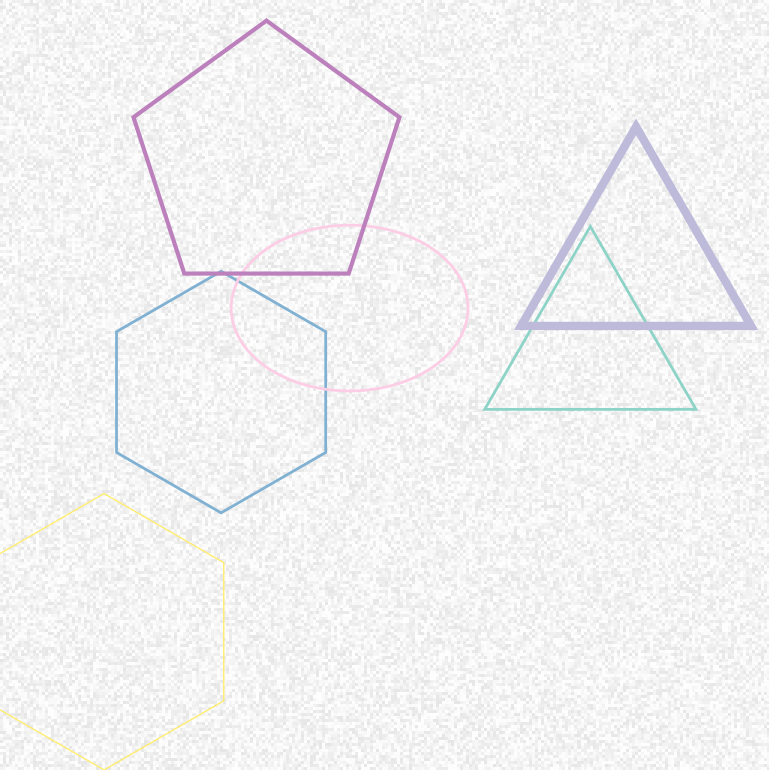[{"shape": "triangle", "thickness": 1, "radius": 0.79, "center": [0.767, 0.548]}, {"shape": "triangle", "thickness": 3, "radius": 0.86, "center": [0.826, 0.663]}, {"shape": "hexagon", "thickness": 1, "radius": 0.78, "center": [0.287, 0.491]}, {"shape": "oval", "thickness": 1, "radius": 0.77, "center": [0.454, 0.6]}, {"shape": "pentagon", "thickness": 1.5, "radius": 0.91, "center": [0.346, 0.792]}, {"shape": "hexagon", "thickness": 0.5, "radius": 0.9, "center": [0.135, 0.18]}]